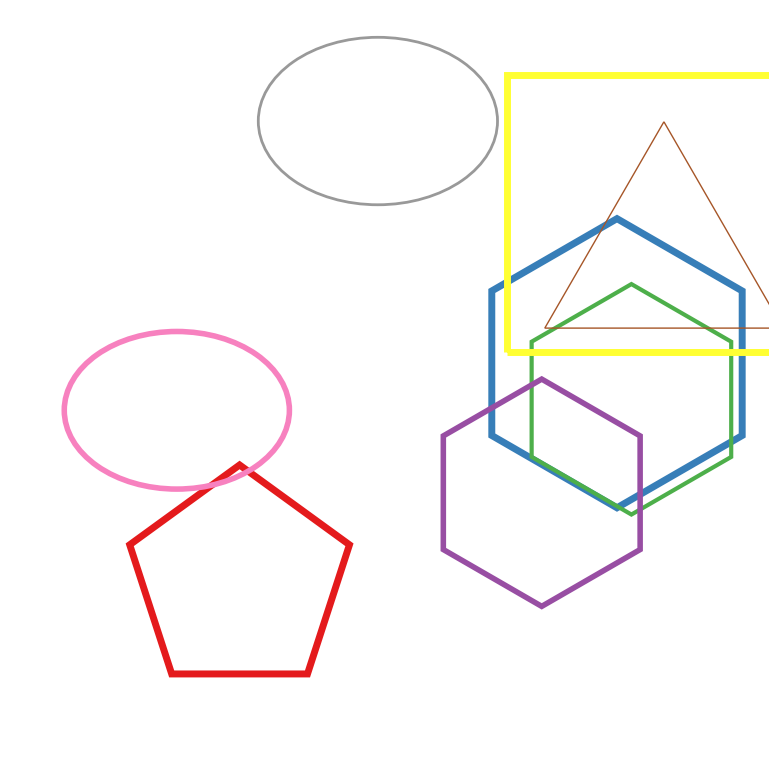[{"shape": "pentagon", "thickness": 2.5, "radius": 0.75, "center": [0.311, 0.246]}, {"shape": "hexagon", "thickness": 2.5, "radius": 0.94, "center": [0.801, 0.528]}, {"shape": "hexagon", "thickness": 1.5, "radius": 0.75, "center": [0.82, 0.481]}, {"shape": "hexagon", "thickness": 2, "radius": 0.74, "center": [0.704, 0.36]}, {"shape": "square", "thickness": 2.5, "radius": 0.9, "center": [0.837, 0.723]}, {"shape": "triangle", "thickness": 0.5, "radius": 0.89, "center": [0.862, 0.663]}, {"shape": "oval", "thickness": 2, "radius": 0.73, "center": [0.23, 0.467]}, {"shape": "oval", "thickness": 1, "radius": 0.78, "center": [0.491, 0.843]}]